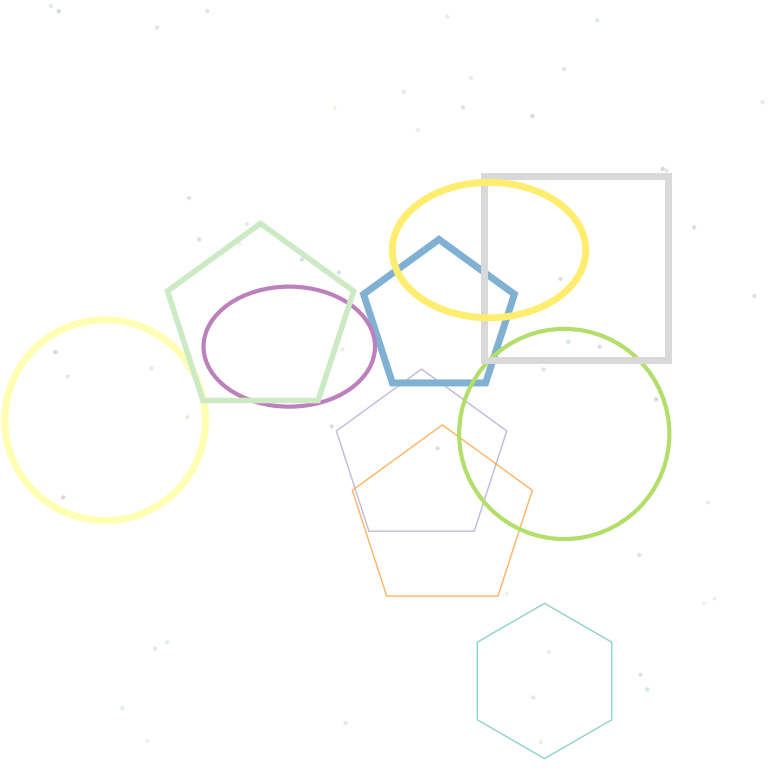[{"shape": "hexagon", "thickness": 0.5, "radius": 0.5, "center": [0.707, 0.116]}, {"shape": "circle", "thickness": 2.5, "radius": 0.65, "center": [0.136, 0.454]}, {"shape": "pentagon", "thickness": 0.5, "radius": 0.58, "center": [0.547, 0.404]}, {"shape": "pentagon", "thickness": 2.5, "radius": 0.52, "center": [0.57, 0.586]}, {"shape": "pentagon", "thickness": 0.5, "radius": 0.61, "center": [0.574, 0.325]}, {"shape": "circle", "thickness": 1.5, "radius": 0.68, "center": [0.733, 0.436]}, {"shape": "square", "thickness": 2.5, "radius": 0.6, "center": [0.748, 0.652]}, {"shape": "oval", "thickness": 1.5, "radius": 0.56, "center": [0.376, 0.55]}, {"shape": "pentagon", "thickness": 2, "radius": 0.64, "center": [0.338, 0.583]}, {"shape": "oval", "thickness": 2.5, "radius": 0.63, "center": [0.635, 0.675]}]